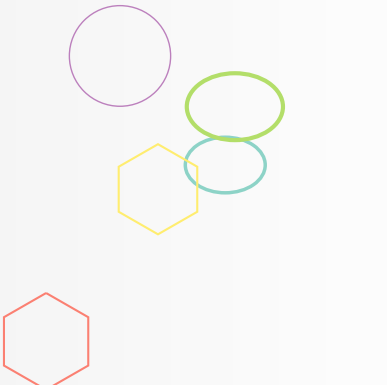[{"shape": "oval", "thickness": 2.5, "radius": 0.52, "center": [0.581, 0.571]}, {"shape": "hexagon", "thickness": 1.5, "radius": 0.63, "center": [0.119, 0.113]}, {"shape": "oval", "thickness": 3, "radius": 0.62, "center": [0.606, 0.723]}, {"shape": "circle", "thickness": 1, "radius": 0.65, "center": [0.31, 0.855]}, {"shape": "hexagon", "thickness": 1.5, "radius": 0.59, "center": [0.408, 0.508]}]